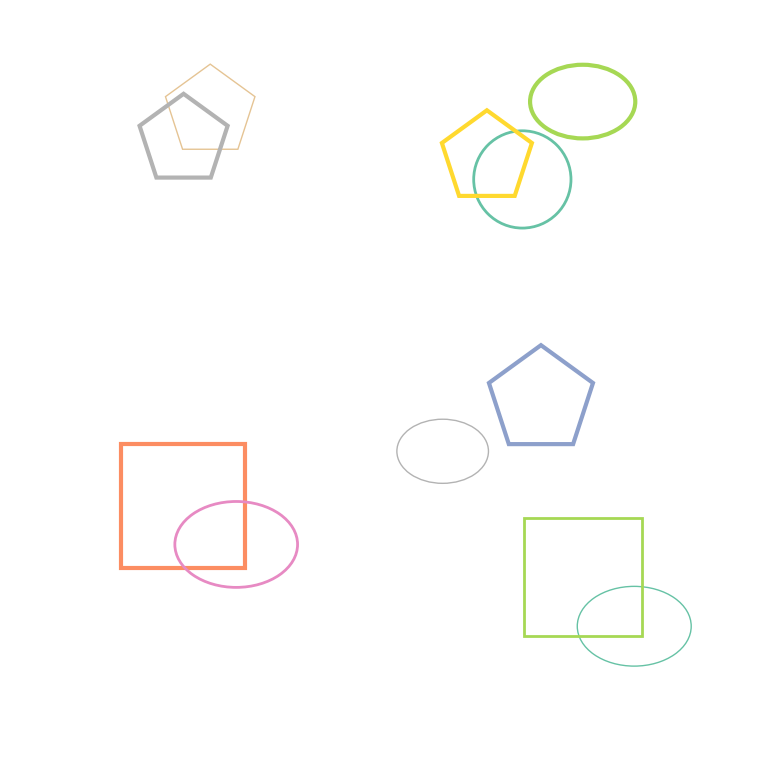[{"shape": "circle", "thickness": 1, "radius": 0.32, "center": [0.678, 0.767]}, {"shape": "oval", "thickness": 0.5, "radius": 0.37, "center": [0.824, 0.187]}, {"shape": "square", "thickness": 1.5, "radius": 0.4, "center": [0.238, 0.342]}, {"shape": "pentagon", "thickness": 1.5, "radius": 0.36, "center": [0.703, 0.481]}, {"shape": "oval", "thickness": 1, "radius": 0.4, "center": [0.307, 0.293]}, {"shape": "square", "thickness": 1, "radius": 0.38, "center": [0.757, 0.251]}, {"shape": "oval", "thickness": 1.5, "radius": 0.34, "center": [0.757, 0.868]}, {"shape": "pentagon", "thickness": 1.5, "radius": 0.31, "center": [0.632, 0.795]}, {"shape": "pentagon", "thickness": 0.5, "radius": 0.31, "center": [0.273, 0.856]}, {"shape": "pentagon", "thickness": 1.5, "radius": 0.3, "center": [0.238, 0.818]}, {"shape": "oval", "thickness": 0.5, "radius": 0.3, "center": [0.575, 0.414]}]